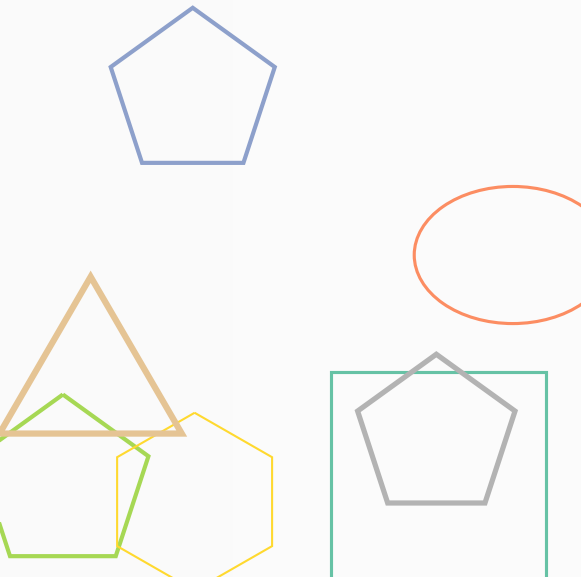[{"shape": "square", "thickness": 1.5, "radius": 0.92, "center": [0.754, 0.17]}, {"shape": "oval", "thickness": 1.5, "radius": 0.85, "center": [0.882, 0.558]}, {"shape": "pentagon", "thickness": 2, "radius": 0.74, "center": [0.332, 0.837]}, {"shape": "pentagon", "thickness": 2, "radius": 0.77, "center": [0.108, 0.161]}, {"shape": "hexagon", "thickness": 1, "radius": 0.77, "center": [0.335, 0.13]}, {"shape": "triangle", "thickness": 3, "radius": 0.9, "center": [0.156, 0.339]}, {"shape": "pentagon", "thickness": 2.5, "radius": 0.71, "center": [0.751, 0.243]}]